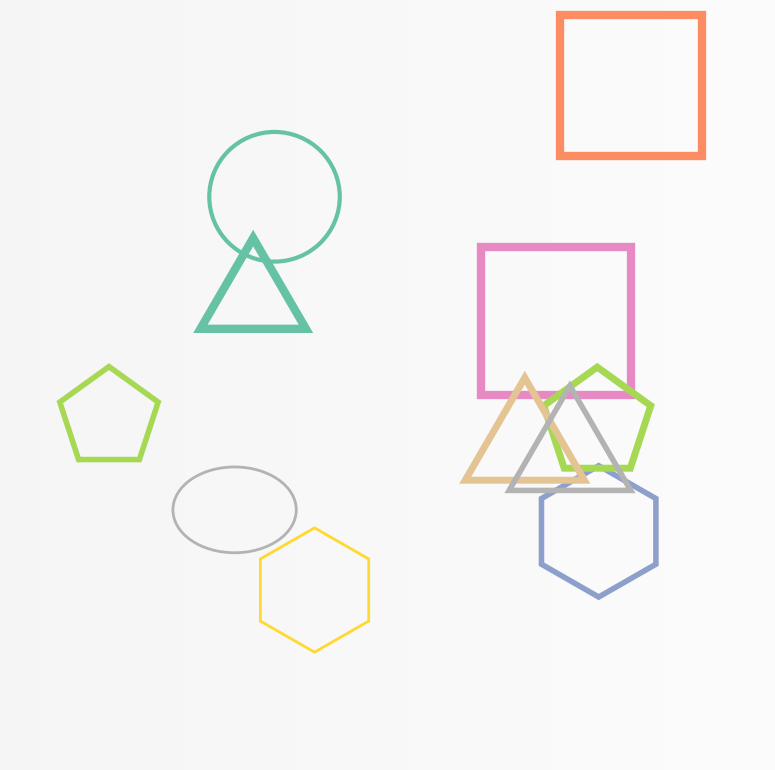[{"shape": "triangle", "thickness": 3, "radius": 0.39, "center": [0.327, 0.612]}, {"shape": "circle", "thickness": 1.5, "radius": 0.42, "center": [0.354, 0.744]}, {"shape": "square", "thickness": 3, "radius": 0.46, "center": [0.814, 0.889]}, {"shape": "hexagon", "thickness": 2, "radius": 0.43, "center": [0.773, 0.31]}, {"shape": "square", "thickness": 3, "radius": 0.48, "center": [0.717, 0.583]}, {"shape": "pentagon", "thickness": 2.5, "radius": 0.36, "center": [0.771, 0.451]}, {"shape": "pentagon", "thickness": 2, "radius": 0.33, "center": [0.141, 0.457]}, {"shape": "hexagon", "thickness": 1, "radius": 0.4, "center": [0.406, 0.234]}, {"shape": "triangle", "thickness": 2.5, "radius": 0.44, "center": [0.677, 0.421]}, {"shape": "oval", "thickness": 1, "radius": 0.4, "center": [0.303, 0.338]}, {"shape": "triangle", "thickness": 2, "radius": 0.45, "center": [0.735, 0.408]}]